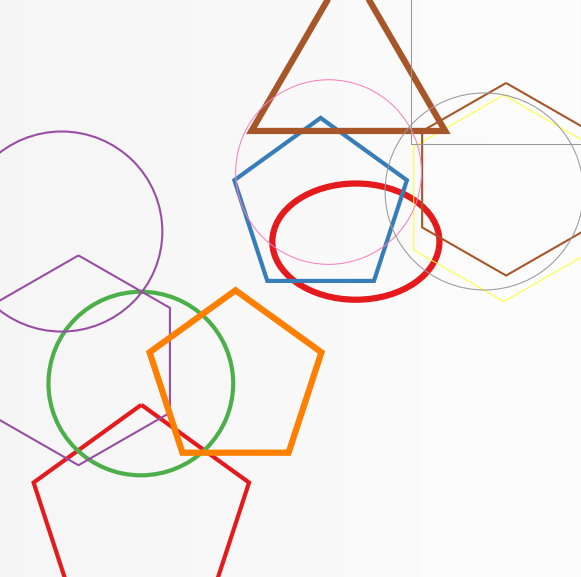[{"shape": "pentagon", "thickness": 2, "radius": 0.97, "center": [0.243, 0.103]}, {"shape": "oval", "thickness": 3, "radius": 0.72, "center": [0.612, 0.581]}, {"shape": "pentagon", "thickness": 2, "radius": 0.78, "center": [0.552, 0.639]}, {"shape": "circle", "thickness": 2, "radius": 0.79, "center": [0.242, 0.335]}, {"shape": "hexagon", "thickness": 1, "radius": 0.91, "center": [0.135, 0.375]}, {"shape": "circle", "thickness": 1, "radius": 0.87, "center": [0.106, 0.598]}, {"shape": "pentagon", "thickness": 3, "radius": 0.78, "center": [0.405, 0.341]}, {"shape": "hexagon", "thickness": 0.5, "radius": 0.89, "center": [0.867, 0.656]}, {"shape": "triangle", "thickness": 3, "radius": 0.96, "center": [0.599, 0.869]}, {"shape": "hexagon", "thickness": 1, "radius": 0.83, "center": [0.871, 0.689]}, {"shape": "circle", "thickness": 0.5, "radius": 0.8, "center": [0.565, 0.701]}, {"shape": "square", "thickness": 0.5, "radius": 0.73, "center": [0.854, 0.896]}, {"shape": "circle", "thickness": 0.5, "radius": 0.85, "center": [0.833, 0.668]}]